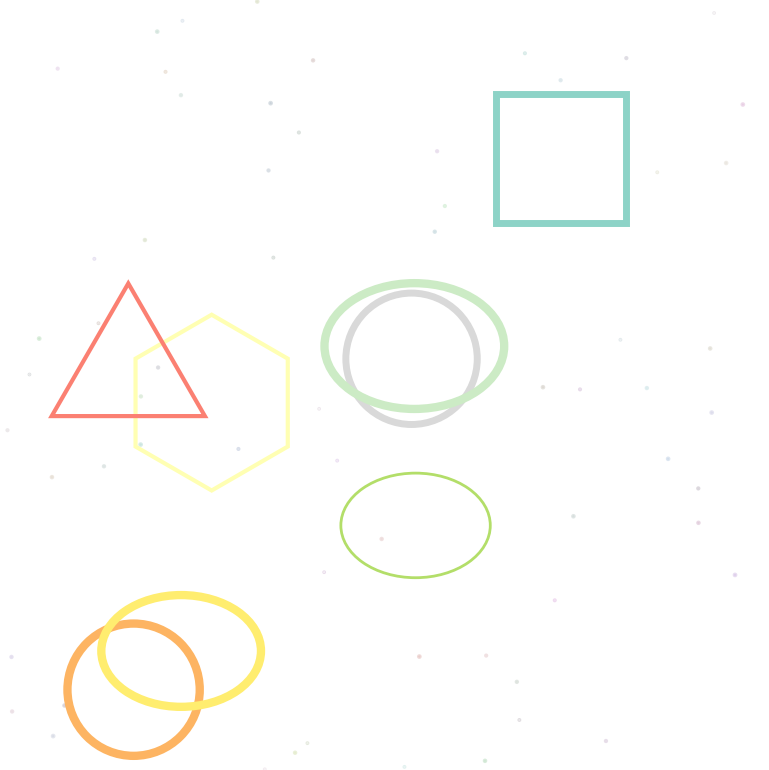[{"shape": "square", "thickness": 2.5, "radius": 0.42, "center": [0.729, 0.794]}, {"shape": "hexagon", "thickness": 1.5, "radius": 0.57, "center": [0.275, 0.477]}, {"shape": "triangle", "thickness": 1.5, "radius": 0.57, "center": [0.167, 0.517]}, {"shape": "circle", "thickness": 3, "radius": 0.43, "center": [0.174, 0.104]}, {"shape": "oval", "thickness": 1, "radius": 0.49, "center": [0.54, 0.318]}, {"shape": "circle", "thickness": 2.5, "radius": 0.43, "center": [0.534, 0.534]}, {"shape": "oval", "thickness": 3, "radius": 0.58, "center": [0.538, 0.551]}, {"shape": "oval", "thickness": 3, "radius": 0.52, "center": [0.235, 0.155]}]